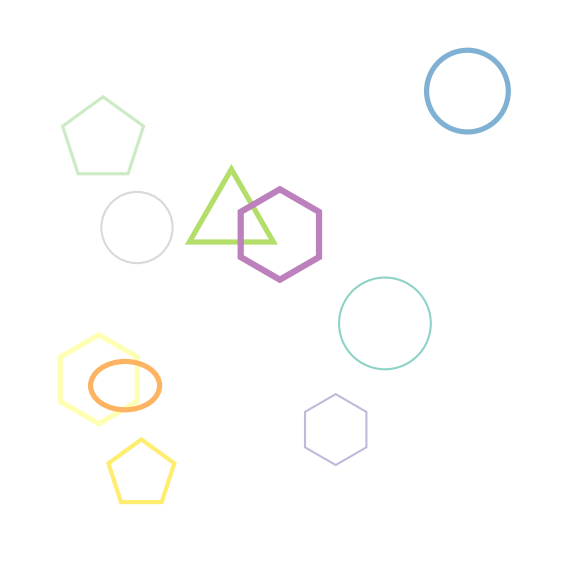[{"shape": "circle", "thickness": 1, "radius": 0.4, "center": [0.667, 0.439]}, {"shape": "hexagon", "thickness": 2.5, "radius": 0.38, "center": [0.171, 0.342]}, {"shape": "hexagon", "thickness": 1, "radius": 0.31, "center": [0.581, 0.255]}, {"shape": "circle", "thickness": 2.5, "radius": 0.35, "center": [0.809, 0.841]}, {"shape": "oval", "thickness": 2.5, "radius": 0.3, "center": [0.217, 0.331]}, {"shape": "triangle", "thickness": 2.5, "radius": 0.42, "center": [0.401, 0.622]}, {"shape": "circle", "thickness": 1, "radius": 0.31, "center": [0.237, 0.605]}, {"shape": "hexagon", "thickness": 3, "radius": 0.39, "center": [0.485, 0.593]}, {"shape": "pentagon", "thickness": 1.5, "radius": 0.37, "center": [0.179, 0.758]}, {"shape": "pentagon", "thickness": 2, "radius": 0.3, "center": [0.245, 0.178]}]